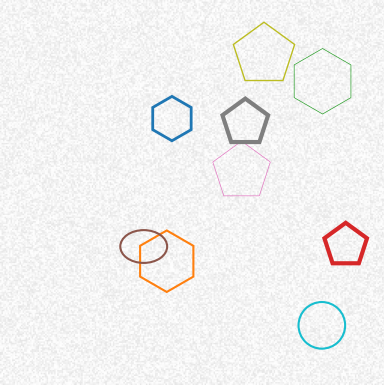[{"shape": "hexagon", "thickness": 2, "radius": 0.29, "center": [0.447, 0.692]}, {"shape": "hexagon", "thickness": 1.5, "radius": 0.4, "center": [0.433, 0.322]}, {"shape": "hexagon", "thickness": 0.5, "radius": 0.43, "center": [0.838, 0.789]}, {"shape": "pentagon", "thickness": 3, "radius": 0.29, "center": [0.898, 0.363]}, {"shape": "oval", "thickness": 1.5, "radius": 0.3, "center": [0.373, 0.36]}, {"shape": "pentagon", "thickness": 0.5, "radius": 0.39, "center": [0.627, 0.555]}, {"shape": "pentagon", "thickness": 3, "radius": 0.31, "center": [0.637, 0.681]}, {"shape": "pentagon", "thickness": 1, "radius": 0.42, "center": [0.686, 0.859]}, {"shape": "circle", "thickness": 1.5, "radius": 0.3, "center": [0.836, 0.155]}]